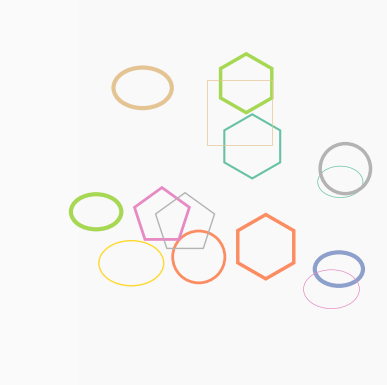[{"shape": "hexagon", "thickness": 1.5, "radius": 0.42, "center": [0.651, 0.62]}, {"shape": "oval", "thickness": 0.5, "radius": 0.29, "center": [0.878, 0.528]}, {"shape": "circle", "thickness": 2, "radius": 0.34, "center": [0.513, 0.333]}, {"shape": "hexagon", "thickness": 2.5, "radius": 0.42, "center": [0.686, 0.359]}, {"shape": "oval", "thickness": 3, "radius": 0.31, "center": [0.875, 0.301]}, {"shape": "oval", "thickness": 0.5, "radius": 0.36, "center": [0.855, 0.249]}, {"shape": "pentagon", "thickness": 2, "radius": 0.37, "center": [0.418, 0.438]}, {"shape": "hexagon", "thickness": 2.5, "radius": 0.38, "center": [0.635, 0.784]}, {"shape": "oval", "thickness": 3, "radius": 0.33, "center": [0.248, 0.45]}, {"shape": "oval", "thickness": 1, "radius": 0.42, "center": [0.339, 0.316]}, {"shape": "square", "thickness": 0.5, "radius": 0.42, "center": [0.617, 0.708]}, {"shape": "oval", "thickness": 3, "radius": 0.38, "center": [0.368, 0.772]}, {"shape": "circle", "thickness": 2.5, "radius": 0.32, "center": [0.891, 0.562]}, {"shape": "pentagon", "thickness": 1, "radius": 0.4, "center": [0.478, 0.419]}]